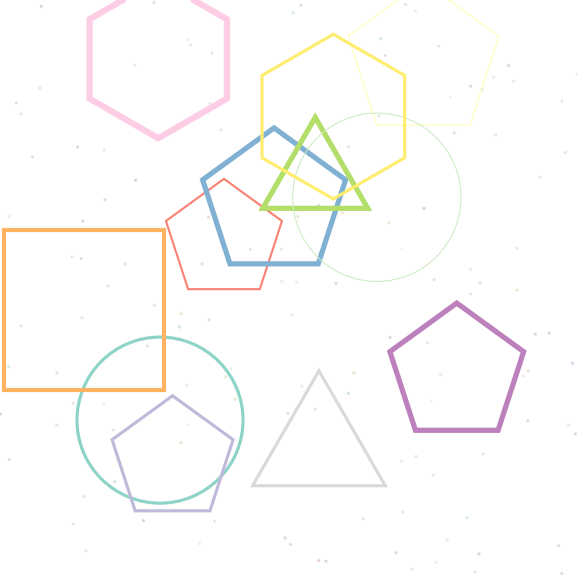[{"shape": "circle", "thickness": 1.5, "radius": 0.72, "center": [0.277, 0.272]}, {"shape": "pentagon", "thickness": 0.5, "radius": 0.69, "center": [0.733, 0.894]}, {"shape": "pentagon", "thickness": 1.5, "radius": 0.55, "center": [0.299, 0.204]}, {"shape": "pentagon", "thickness": 1, "radius": 0.53, "center": [0.388, 0.584]}, {"shape": "pentagon", "thickness": 2.5, "radius": 0.65, "center": [0.475, 0.648]}, {"shape": "square", "thickness": 2, "radius": 0.69, "center": [0.146, 0.462]}, {"shape": "triangle", "thickness": 2.5, "radius": 0.52, "center": [0.546, 0.691]}, {"shape": "hexagon", "thickness": 3, "radius": 0.69, "center": [0.274, 0.897]}, {"shape": "triangle", "thickness": 1.5, "radius": 0.66, "center": [0.552, 0.224]}, {"shape": "pentagon", "thickness": 2.5, "radius": 0.61, "center": [0.791, 0.353]}, {"shape": "circle", "thickness": 0.5, "radius": 0.73, "center": [0.653, 0.658]}, {"shape": "hexagon", "thickness": 1.5, "radius": 0.71, "center": [0.577, 0.797]}]